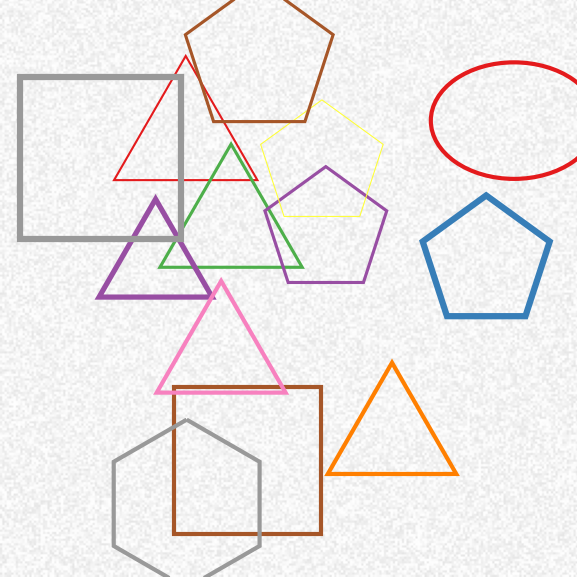[{"shape": "oval", "thickness": 2, "radius": 0.72, "center": [0.89, 0.79]}, {"shape": "triangle", "thickness": 1, "radius": 0.72, "center": [0.322, 0.759]}, {"shape": "pentagon", "thickness": 3, "radius": 0.58, "center": [0.842, 0.545]}, {"shape": "triangle", "thickness": 1.5, "radius": 0.71, "center": [0.4, 0.607]}, {"shape": "triangle", "thickness": 2.5, "radius": 0.57, "center": [0.269, 0.541]}, {"shape": "pentagon", "thickness": 1.5, "radius": 0.55, "center": [0.564, 0.6]}, {"shape": "triangle", "thickness": 2, "radius": 0.64, "center": [0.679, 0.243]}, {"shape": "pentagon", "thickness": 0.5, "radius": 0.56, "center": [0.557, 0.715]}, {"shape": "pentagon", "thickness": 1.5, "radius": 0.67, "center": [0.449, 0.897]}, {"shape": "square", "thickness": 2, "radius": 0.64, "center": [0.429, 0.202]}, {"shape": "triangle", "thickness": 2, "radius": 0.64, "center": [0.383, 0.384]}, {"shape": "square", "thickness": 3, "radius": 0.7, "center": [0.174, 0.725]}, {"shape": "hexagon", "thickness": 2, "radius": 0.73, "center": [0.323, 0.127]}]